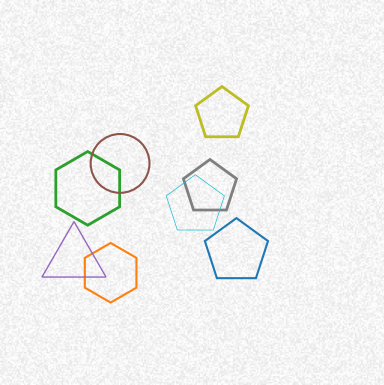[{"shape": "pentagon", "thickness": 1.5, "radius": 0.43, "center": [0.614, 0.347]}, {"shape": "hexagon", "thickness": 1.5, "radius": 0.39, "center": [0.287, 0.291]}, {"shape": "hexagon", "thickness": 2, "radius": 0.48, "center": [0.228, 0.511]}, {"shape": "triangle", "thickness": 1, "radius": 0.48, "center": [0.192, 0.328]}, {"shape": "circle", "thickness": 1.5, "radius": 0.38, "center": [0.312, 0.576]}, {"shape": "pentagon", "thickness": 2, "radius": 0.36, "center": [0.545, 0.513]}, {"shape": "pentagon", "thickness": 2, "radius": 0.36, "center": [0.577, 0.703]}, {"shape": "pentagon", "thickness": 0.5, "radius": 0.4, "center": [0.507, 0.467]}]